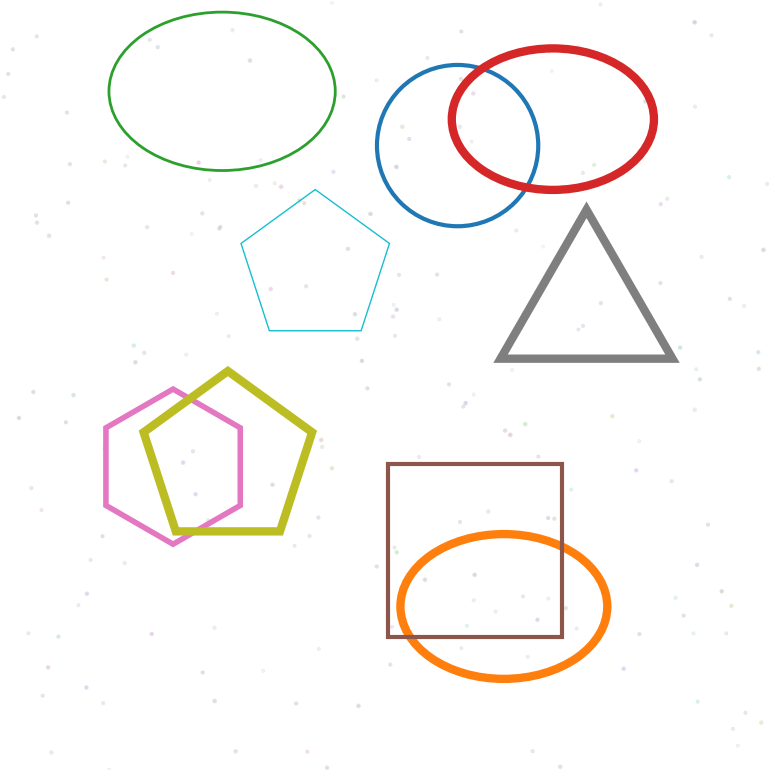[{"shape": "circle", "thickness": 1.5, "radius": 0.52, "center": [0.594, 0.811]}, {"shape": "oval", "thickness": 3, "radius": 0.67, "center": [0.654, 0.212]}, {"shape": "oval", "thickness": 1, "radius": 0.73, "center": [0.288, 0.881]}, {"shape": "oval", "thickness": 3, "radius": 0.66, "center": [0.718, 0.845]}, {"shape": "square", "thickness": 1.5, "radius": 0.56, "center": [0.617, 0.285]}, {"shape": "hexagon", "thickness": 2, "radius": 0.5, "center": [0.225, 0.394]}, {"shape": "triangle", "thickness": 3, "radius": 0.64, "center": [0.762, 0.599]}, {"shape": "pentagon", "thickness": 3, "radius": 0.58, "center": [0.296, 0.403]}, {"shape": "pentagon", "thickness": 0.5, "radius": 0.51, "center": [0.409, 0.652]}]